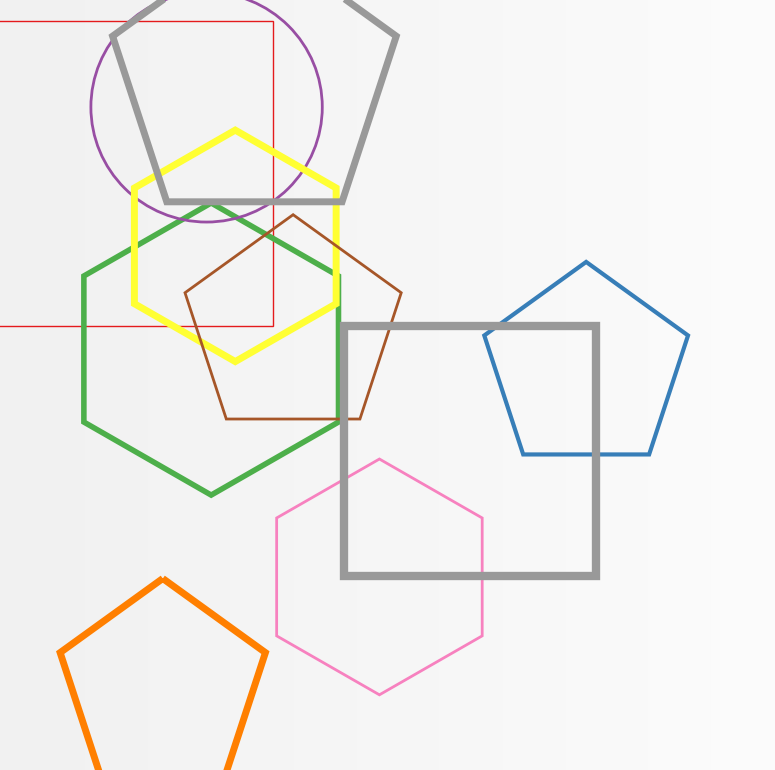[{"shape": "square", "thickness": 0.5, "radius": 0.99, "center": [0.155, 0.775]}, {"shape": "pentagon", "thickness": 1.5, "radius": 0.69, "center": [0.756, 0.522]}, {"shape": "hexagon", "thickness": 2, "radius": 0.95, "center": [0.272, 0.547]}, {"shape": "circle", "thickness": 1, "radius": 0.75, "center": [0.267, 0.861]}, {"shape": "pentagon", "thickness": 2.5, "radius": 0.7, "center": [0.21, 0.109]}, {"shape": "hexagon", "thickness": 2.5, "radius": 0.75, "center": [0.304, 0.681]}, {"shape": "pentagon", "thickness": 1, "radius": 0.73, "center": [0.378, 0.574]}, {"shape": "hexagon", "thickness": 1, "radius": 0.77, "center": [0.49, 0.251]}, {"shape": "pentagon", "thickness": 2.5, "radius": 0.96, "center": [0.328, 0.894]}, {"shape": "square", "thickness": 3, "radius": 0.81, "center": [0.607, 0.414]}]